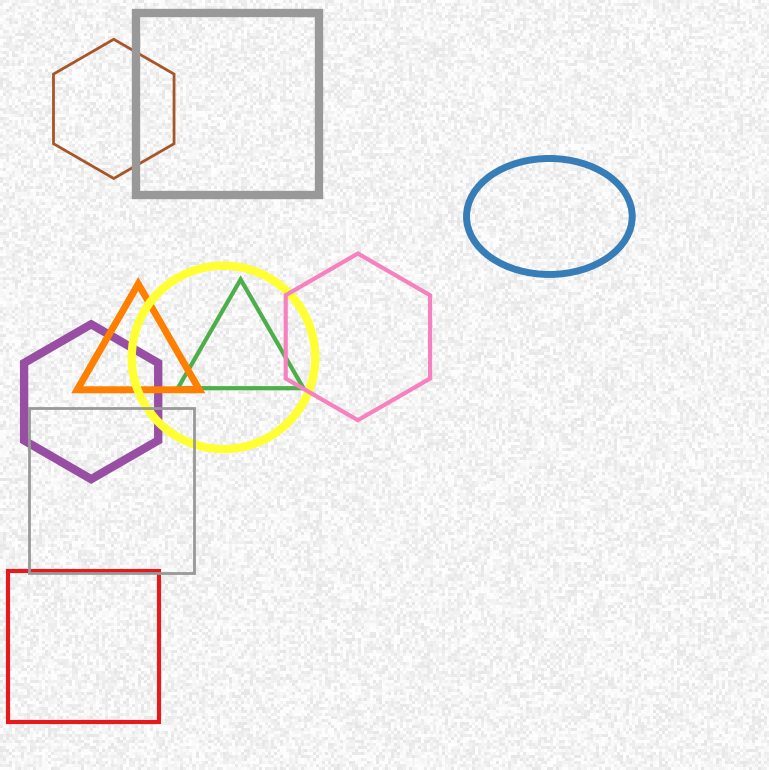[{"shape": "square", "thickness": 1.5, "radius": 0.49, "center": [0.108, 0.161]}, {"shape": "oval", "thickness": 2.5, "radius": 0.54, "center": [0.713, 0.719]}, {"shape": "triangle", "thickness": 1.5, "radius": 0.47, "center": [0.312, 0.543]}, {"shape": "hexagon", "thickness": 3, "radius": 0.5, "center": [0.118, 0.478]}, {"shape": "triangle", "thickness": 2.5, "radius": 0.46, "center": [0.18, 0.54]}, {"shape": "circle", "thickness": 3, "radius": 0.6, "center": [0.29, 0.536]}, {"shape": "hexagon", "thickness": 1, "radius": 0.45, "center": [0.148, 0.859]}, {"shape": "hexagon", "thickness": 1.5, "radius": 0.54, "center": [0.465, 0.563]}, {"shape": "square", "thickness": 1, "radius": 0.54, "center": [0.145, 0.363]}, {"shape": "square", "thickness": 3, "radius": 0.59, "center": [0.295, 0.865]}]